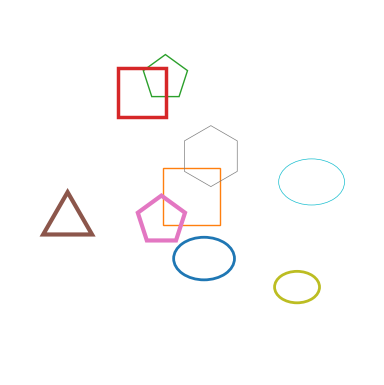[{"shape": "oval", "thickness": 2, "radius": 0.39, "center": [0.53, 0.328]}, {"shape": "square", "thickness": 1, "radius": 0.37, "center": [0.498, 0.491]}, {"shape": "pentagon", "thickness": 1, "radius": 0.3, "center": [0.43, 0.798]}, {"shape": "square", "thickness": 2.5, "radius": 0.32, "center": [0.369, 0.76]}, {"shape": "triangle", "thickness": 3, "radius": 0.37, "center": [0.176, 0.428]}, {"shape": "pentagon", "thickness": 3, "radius": 0.32, "center": [0.419, 0.428]}, {"shape": "hexagon", "thickness": 0.5, "radius": 0.4, "center": [0.548, 0.594]}, {"shape": "oval", "thickness": 2, "radius": 0.29, "center": [0.772, 0.254]}, {"shape": "oval", "thickness": 0.5, "radius": 0.43, "center": [0.809, 0.527]}]